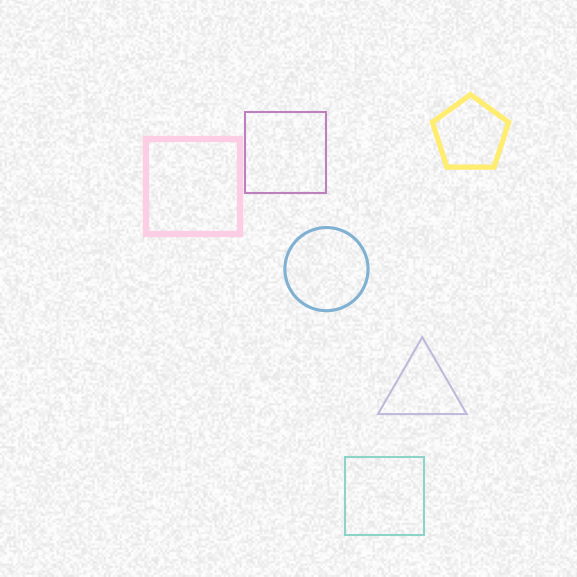[{"shape": "square", "thickness": 1, "radius": 0.34, "center": [0.665, 0.14]}, {"shape": "triangle", "thickness": 1, "radius": 0.44, "center": [0.731, 0.327]}, {"shape": "circle", "thickness": 1.5, "radius": 0.36, "center": [0.565, 0.533]}, {"shape": "square", "thickness": 3, "radius": 0.41, "center": [0.334, 0.676]}, {"shape": "square", "thickness": 1, "radius": 0.35, "center": [0.494, 0.735]}, {"shape": "pentagon", "thickness": 2.5, "radius": 0.35, "center": [0.815, 0.766]}]